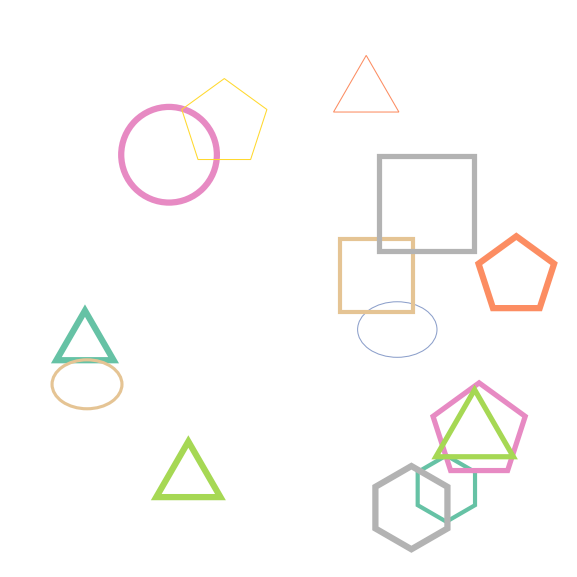[{"shape": "triangle", "thickness": 3, "radius": 0.29, "center": [0.147, 0.404]}, {"shape": "hexagon", "thickness": 2, "radius": 0.29, "center": [0.773, 0.153]}, {"shape": "triangle", "thickness": 0.5, "radius": 0.33, "center": [0.634, 0.838]}, {"shape": "pentagon", "thickness": 3, "radius": 0.34, "center": [0.894, 0.521]}, {"shape": "oval", "thickness": 0.5, "radius": 0.34, "center": [0.688, 0.429]}, {"shape": "pentagon", "thickness": 2.5, "radius": 0.42, "center": [0.83, 0.252]}, {"shape": "circle", "thickness": 3, "radius": 0.41, "center": [0.293, 0.731]}, {"shape": "triangle", "thickness": 3, "radius": 0.32, "center": [0.326, 0.17]}, {"shape": "triangle", "thickness": 2.5, "radius": 0.39, "center": [0.822, 0.247]}, {"shape": "pentagon", "thickness": 0.5, "radius": 0.39, "center": [0.388, 0.786]}, {"shape": "oval", "thickness": 1.5, "radius": 0.3, "center": [0.151, 0.334]}, {"shape": "square", "thickness": 2, "radius": 0.32, "center": [0.652, 0.523]}, {"shape": "square", "thickness": 2.5, "radius": 0.41, "center": [0.738, 0.647]}, {"shape": "hexagon", "thickness": 3, "radius": 0.36, "center": [0.712, 0.12]}]